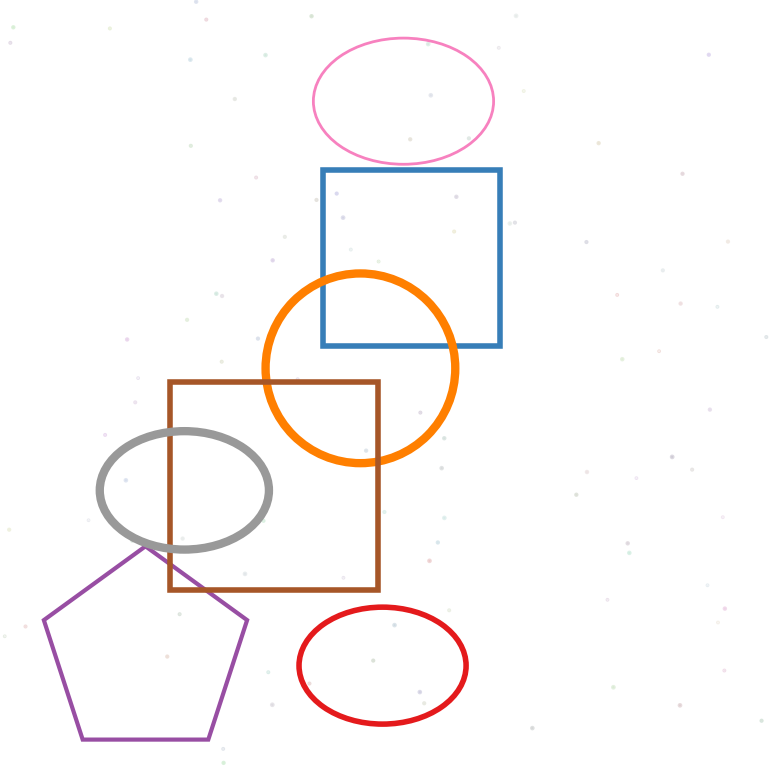[{"shape": "oval", "thickness": 2, "radius": 0.54, "center": [0.497, 0.136]}, {"shape": "square", "thickness": 2, "radius": 0.57, "center": [0.534, 0.665]}, {"shape": "pentagon", "thickness": 1.5, "radius": 0.69, "center": [0.189, 0.152]}, {"shape": "circle", "thickness": 3, "radius": 0.62, "center": [0.468, 0.522]}, {"shape": "square", "thickness": 2, "radius": 0.67, "center": [0.356, 0.369]}, {"shape": "oval", "thickness": 1, "radius": 0.59, "center": [0.524, 0.869]}, {"shape": "oval", "thickness": 3, "radius": 0.55, "center": [0.239, 0.363]}]